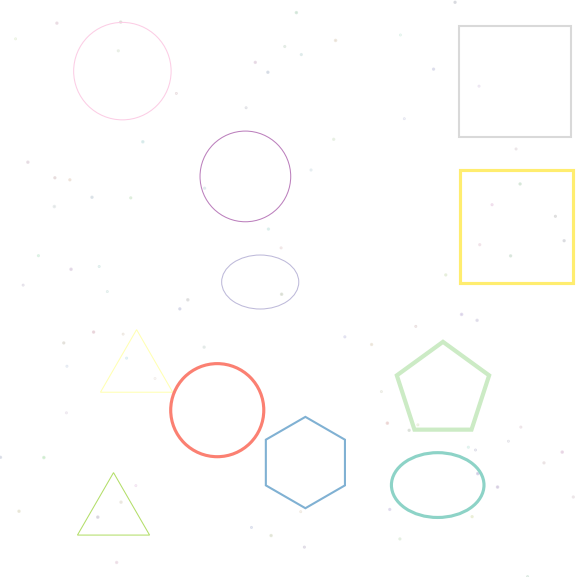[{"shape": "oval", "thickness": 1.5, "radius": 0.4, "center": [0.758, 0.159]}, {"shape": "triangle", "thickness": 0.5, "radius": 0.36, "center": [0.237, 0.356]}, {"shape": "oval", "thickness": 0.5, "radius": 0.33, "center": [0.451, 0.511]}, {"shape": "circle", "thickness": 1.5, "radius": 0.4, "center": [0.376, 0.289]}, {"shape": "hexagon", "thickness": 1, "radius": 0.4, "center": [0.529, 0.198]}, {"shape": "triangle", "thickness": 0.5, "radius": 0.36, "center": [0.197, 0.109]}, {"shape": "circle", "thickness": 0.5, "radius": 0.42, "center": [0.212, 0.876]}, {"shape": "square", "thickness": 1, "radius": 0.48, "center": [0.892, 0.858]}, {"shape": "circle", "thickness": 0.5, "radius": 0.39, "center": [0.425, 0.694]}, {"shape": "pentagon", "thickness": 2, "radius": 0.42, "center": [0.767, 0.323]}, {"shape": "square", "thickness": 1.5, "radius": 0.49, "center": [0.894, 0.606]}]